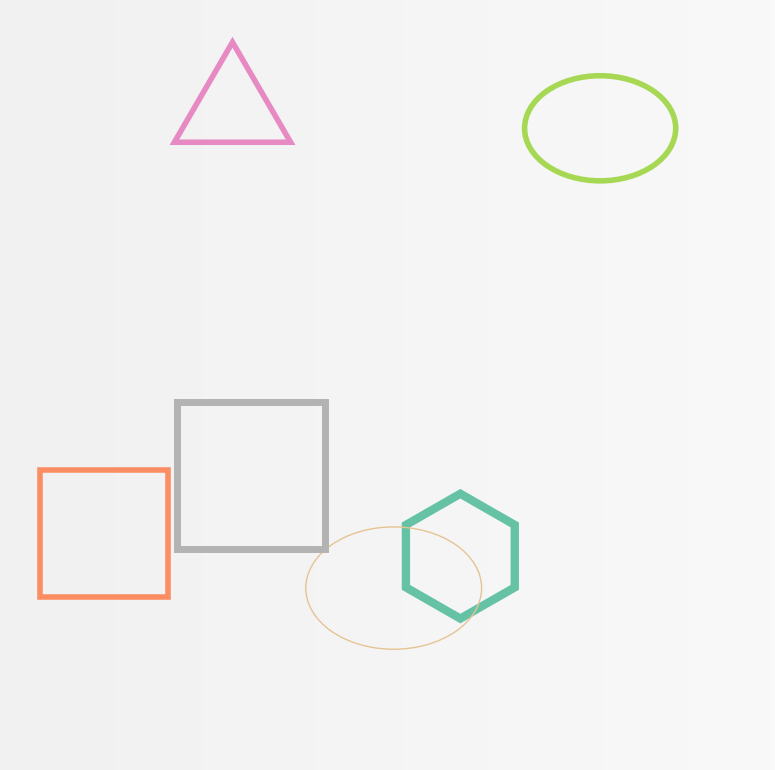[{"shape": "hexagon", "thickness": 3, "radius": 0.41, "center": [0.594, 0.278]}, {"shape": "square", "thickness": 2, "radius": 0.41, "center": [0.134, 0.307]}, {"shape": "triangle", "thickness": 2, "radius": 0.43, "center": [0.3, 0.859]}, {"shape": "oval", "thickness": 2, "radius": 0.49, "center": [0.774, 0.833]}, {"shape": "oval", "thickness": 0.5, "radius": 0.57, "center": [0.508, 0.236]}, {"shape": "square", "thickness": 2.5, "radius": 0.48, "center": [0.324, 0.383]}]